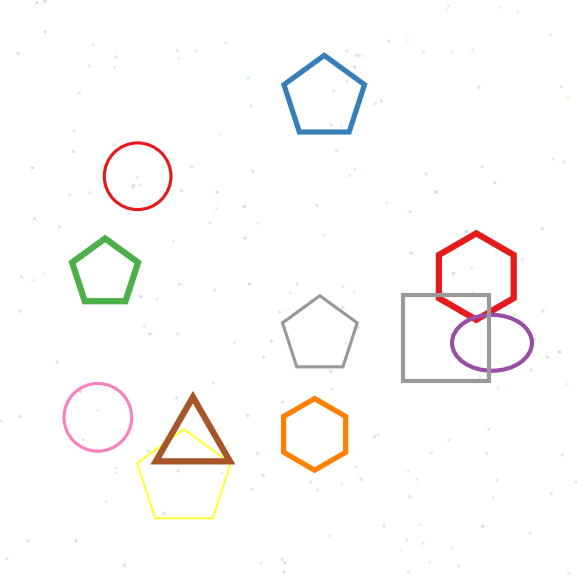[{"shape": "circle", "thickness": 1.5, "radius": 0.29, "center": [0.238, 0.694]}, {"shape": "hexagon", "thickness": 3, "radius": 0.37, "center": [0.825, 0.52]}, {"shape": "pentagon", "thickness": 2.5, "radius": 0.37, "center": [0.561, 0.83]}, {"shape": "pentagon", "thickness": 3, "radius": 0.3, "center": [0.182, 0.526]}, {"shape": "oval", "thickness": 2, "radius": 0.35, "center": [0.852, 0.406]}, {"shape": "hexagon", "thickness": 2.5, "radius": 0.31, "center": [0.545, 0.247]}, {"shape": "pentagon", "thickness": 1, "radius": 0.43, "center": [0.318, 0.171]}, {"shape": "triangle", "thickness": 3, "radius": 0.37, "center": [0.334, 0.237]}, {"shape": "circle", "thickness": 1.5, "radius": 0.29, "center": [0.169, 0.277]}, {"shape": "square", "thickness": 2, "radius": 0.37, "center": [0.772, 0.413]}, {"shape": "pentagon", "thickness": 1.5, "radius": 0.34, "center": [0.554, 0.419]}]